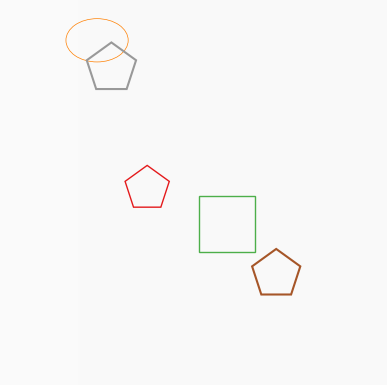[{"shape": "pentagon", "thickness": 1, "radius": 0.3, "center": [0.38, 0.51]}, {"shape": "square", "thickness": 1, "radius": 0.36, "center": [0.587, 0.418]}, {"shape": "oval", "thickness": 0.5, "radius": 0.4, "center": [0.25, 0.895]}, {"shape": "pentagon", "thickness": 1.5, "radius": 0.33, "center": [0.713, 0.288]}, {"shape": "pentagon", "thickness": 1.5, "radius": 0.33, "center": [0.288, 0.823]}]